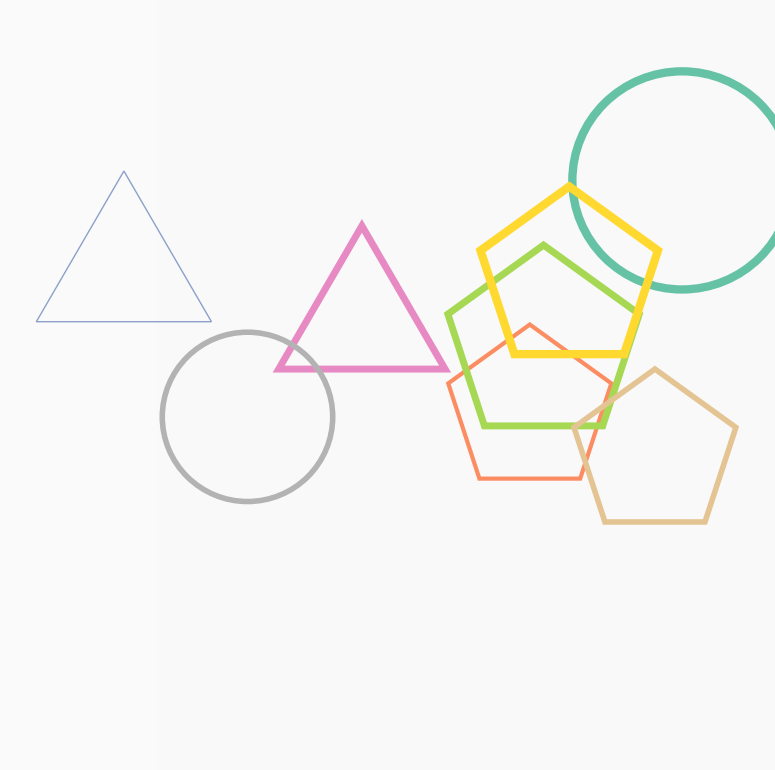[{"shape": "circle", "thickness": 3, "radius": 0.71, "center": [0.88, 0.766]}, {"shape": "pentagon", "thickness": 1.5, "radius": 0.55, "center": [0.684, 0.468]}, {"shape": "triangle", "thickness": 0.5, "radius": 0.65, "center": [0.16, 0.647]}, {"shape": "triangle", "thickness": 2.5, "radius": 0.62, "center": [0.467, 0.583]}, {"shape": "pentagon", "thickness": 2.5, "radius": 0.65, "center": [0.701, 0.552]}, {"shape": "pentagon", "thickness": 3, "radius": 0.6, "center": [0.734, 0.637]}, {"shape": "pentagon", "thickness": 2, "radius": 0.55, "center": [0.845, 0.411]}, {"shape": "circle", "thickness": 2, "radius": 0.55, "center": [0.319, 0.459]}]